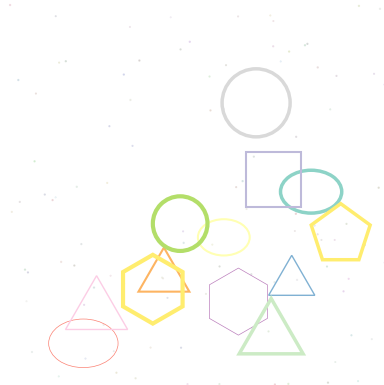[{"shape": "oval", "thickness": 2.5, "radius": 0.4, "center": [0.808, 0.502]}, {"shape": "oval", "thickness": 1.5, "radius": 0.34, "center": [0.581, 0.384]}, {"shape": "square", "thickness": 1.5, "radius": 0.35, "center": [0.711, 0.534]}, {"shape": "oval", "thickness": 0.5, "radius": 0.45, "center": [0.217, 0.108]}, {"shape": "triangle", "thickness": 1, "radius": 0.35, "center": [0.758, 0.268]}, {"shape": "triangle", "thickness": 1.5, "radius": 0.38, "center": [0.426, 0.281]}, {"shape": "circle", "thickness": 3, "radius": 0.35, "center": [0.468, 0.419]}, {"shape": "triangle", "thickness": 1, "radius": 0.47, "center": [0.251, 0.191]}, {"shape": "circle", "thickness": 2.5, "radius": 0.44, "center": [0.665, 0.733]}, {"shape": "hexagon", "thickness": 0.5, "radius": 0.44, "center": [0.619, 0.217]}, {"shape": "triangle", "thickness": 2.5, "radius": 0.48, "center": [0.704, 0.129]}, {"shape": "hexagon", "thickness": 3, "radius": 0.45, "center": [0.397, 0.249]}, {"shape": "pentagon", "thickness": 2.5, "radius": 0.4, "center": [0.885, 0.391]}]